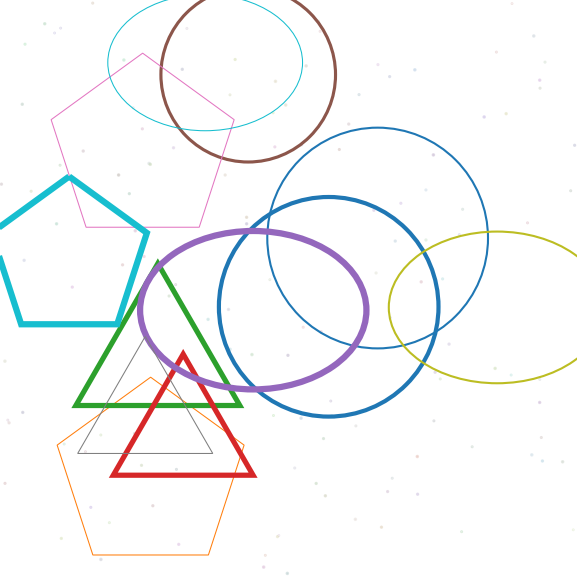[{"shape": "circle", "thickness": 2, "radius": 0.95, "center": [0.569, 0.468]}, {"shape": "circle", "thickness": 1, "radius": 0.96, "center": [0.654, 0.587]}, {"shape": "pentagon", "thickness": 0.5, "radius": 0.85, "center": [0.261, 0.176]}, {"shape": "triangle", "thickness": 2.5, "radius": 0.82, "center": [0.273, 0.379]}, {"shape": "triangle", "thickness": 2.5, "radius": 0.7, "center": [0.317, 0.246]}, {"shape": "oval", "thickness": 3, "radius": 0.98, "center": [0.439, 0.462]}, {"shape": "circle", "thickness": 1.5, "radius": 0.76, "center": [0.43, 0.87]}, {"shape": "pentagon", "thickness": 0.5, "radius": 0.83, "center": [0.247, 0.74]}, {"shape": "triangle", "thickness": 0.5, "radius": 0.68, "center": [0.251, 0.281]}, {"shape": "oval", "thickness": 1, "radius": 0.94, "center": [0.861, 0.467]}, {"shape": "pentagon", "thickness": 3, "radius": 0.71, "center": [0.12, 0.552]}, {"shape": "oval", "thickness": 0.5, "radius": 0.84, "center": [0.355, 0.891]}]